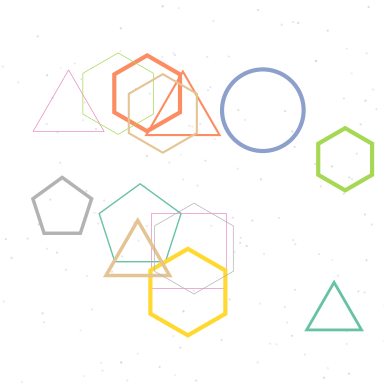[{"shape": "pentagon", "thickness": 1, "radius": 0.56, "center": [0.364, 0.411]}, {"shape": "triangle", "thickness": 2, "radius": 0.41, "center": [0.868, 0.184]}, {"shape": "triangle", "thickness": 1.5, "radius": 0.55, "center": [0.475, 0.704]}, {"shape": "hexagon", "thickness": 3, "radius": 0.49, "center": [0.382, 0.758]}, {"shape": "circle", "thickness": 3, "radius": 0.53, "center": [0.683, 0.714]}, {"shape": "square", "thickness": 0.5, "radius": 0.49, "center": [0.491, 0.35]}, {"shape": "triangle", "thickness": 0.5, "radius": 0.53, "center": [0.178, 0.712]}, {"shape": "hexagon", "thickness": 0.5, "radius": 0.53, "center": [0.307, 0.757]}, {"shape": "hexagon", "thickness": 3, "radius": 0.4, "center": [0.897, 0.586]}, {"shape": "hexagon", "thickness": 3, "radius": 0.56, "center": [0.488, 0.241]}, {"shape": "hexagon", "thickness": 1.5, "radius": 0.51, "center": [0.423, 0.705]}, {"shape": "triangle", "thickness": 2.5, "radius": 0.48, "center": [0.358, 0.332]}, {"shape": "hexagon", "thickness": 0.5, "radius": 0.59, "center": [0.504, 0.354]}, {"shape": "pentagon", "thickness": 2.5, "radius": 0.4, "center": [0.162, 0.459]}]